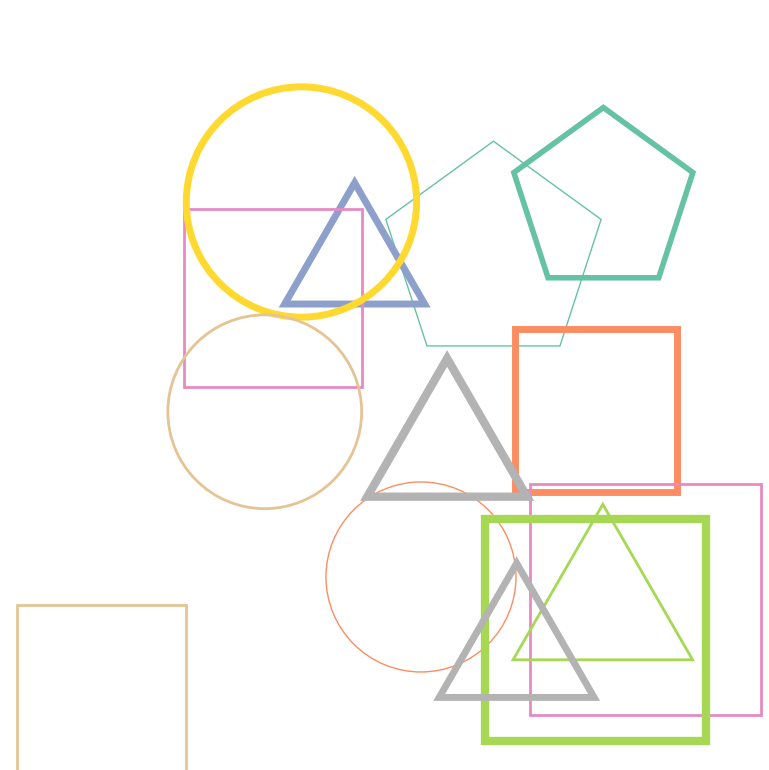[{"shape": "pentagon", "thickness": 0.5, "radius": 0.73, "center": [0.641, 0.67]}, {"shape": "pentagon", "thickness": 2, "radius": 0.61, "center": [0.784, 0.738]}, {"shape": "circle", "thickness": 0.5, "radius": 0.62, "center": [0.547, 0.251]}, {"shape": "square", "thickness": 2.5, "radius": 0.53, "center": [0.774, 0.467]}, {"shape": "triangle", "thickness": 2.5, "radius": 0.52, "center": [0.461, 0.658]}, {"shape": "square", "thickness": 1, "radius": 0.75, "center": [0.838, 0.222]}, {"shape": "square", "thickness": 1, "radius": 0.58, "center": [0.355, 0.613]}, {"shape": "triangle", "thickness": 1, "radius": 0.67, "center": [0.783, 0.21]}, {"shape": "square", "thickness": 3, "radius": 0.72, "center": [0.773, 0.182]}, {"shape": "circle", "thickness": 2.5, "radius": 0.75, "center": [0.391, 0.738]}, {"shape": "circle", "thickness": 1, "radius": 0.63, "center": [0.344, 0.465]}, {"shape": "square", "thickness": 1, "radius": 0.55, "center": [0.132, 0.104]}, {"shape": "triangle", "thickness": 2.5, "radius": 0.58, "center": [0.671, 0.152]}, {"shape": "triangle", "thickness": 3, "radius": 0.6, "center": [0.581, 0.415]}]